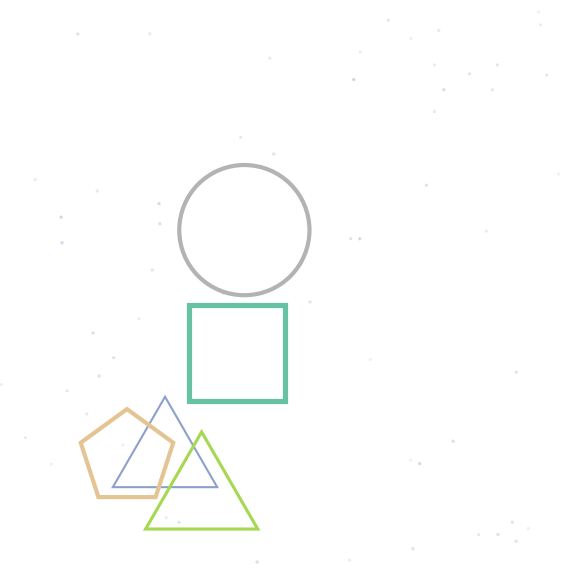[{"shape": "square", "thickness": 2.5, "radius": 0.42, "center": [0.41, 0.388]}, {"shape": "triangle", "thickness": 1, "radius": 0.52, "center": [0.286, 0.208]}, {"shape": "triangle", "thickness": 1.5, "radius": 0.56, "center": [0.349, 0.139]}, {"shape": "pentagon", "thickness": 2, "radius": 0.42, "center": [0.22, 0.206]}, {"shape": "circle", "thickness": 2, "radius": 0.56, "center": [0.423, 0.601]}]